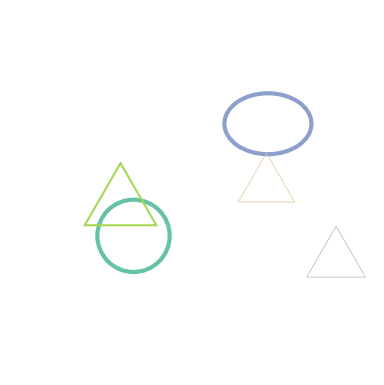[{"shape": "circle", "thickness": 3, "radius": 0.47, "center": [0.347, 0.387]}, {"shape": "oval", "thickness": 3, "radius": 0.57, "center": [0.696, 0.679]}, {"shape": "triangle", "thickness": 1.5, "radius": 0.54, "center": [0.313, 0.469]}, {"shape": "triangle", "thickness": 0.5, "radius": 0.42, "center": [0.692, 0.518]}, {"shape": "triangle", "thickness": 0.5, "radius": 0.44, "center": [0.873, 0.324]}]